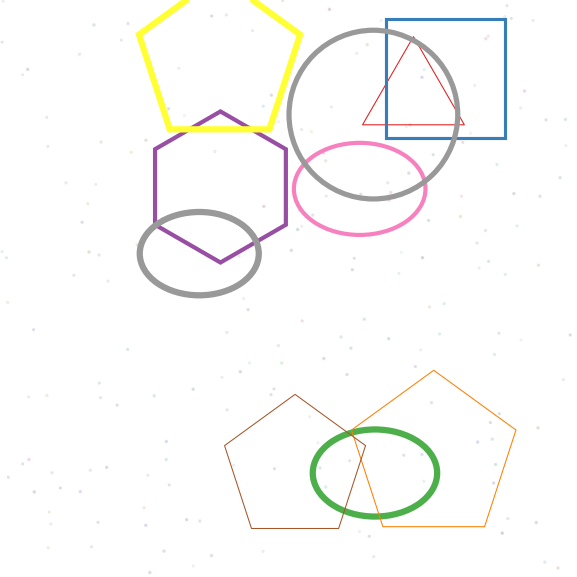[{"shape": "triangle", "thickness": 0.5, "radius": 0.51, "center": [0.716, 0.834]}, {"shape": "square", "thickness": 1.5, "radius": 0.51, "center": [0.771, 0.863]}, {"shape": "oval", "thickness": 3, "radius": 0.54, "center": [0.649, 0.18]}, {"shape": "hexagon", "thickness": 2, "radius": 0.65, "center": [0.382, 0.675]}, {"shape": "pentagon", "thickness": 0.5, "radius": 0.75, "center": [0.751, 0.208]}, {"shape": "pentagon", "thickness": 3, "radius": 0.73, "center": [0.38, 0.894]}, {"shape": "pentagon", "thickness": 0.5, "radius": 0.64, "center": [0.511, 0.188]}, {"shape": "oval", "thickness": 2, "radius": 0.57, "center": [0.623, 0.672]}, {"shape": "circle", "thickness": 2.5, "radius": 0.73, "center": [0.647, 0.801]}, {"shape": "oval", "thickness": 3, "radius": 0.52, "center": [0.345, 0.56]}]